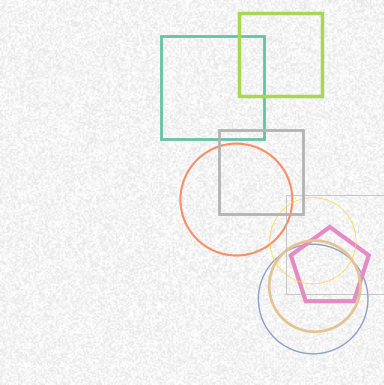[{"shape": "square", "thickness": 2, "radius": 0.67, "center": [0.552, 0.773]}, {"shape": "circle", "thickness": 1.5, "radius": 0.73, "center": [0.614, 0.482]}, {"shape": "circle", "thickness": 1, "radius": 0.71, "center": [0.813, 0.223]}, {"shape": "pentagon", "thickness": 3, "radius": 0.53, "center": [0.857, 0.304]}, {"shape": "square", "thickness": 2.5, "radius": 0.54, "center": [0.728, 0.858]}, {"shape": "circle", "thickness": 0.5, "radius": 0.56, "center": [0.813, 0.375]}, {"shape": "circle", "thickness": 2, "radius": 0.59, "center": [0.818, 0.257]}, {"shape": "square", "thickness": 0.5, "radius": 0.65, "center": [0.871, 0.365]}, {"shape": "square", "thickness": 2, "radius": 0.55, "center": [0.678, 0.554]}]